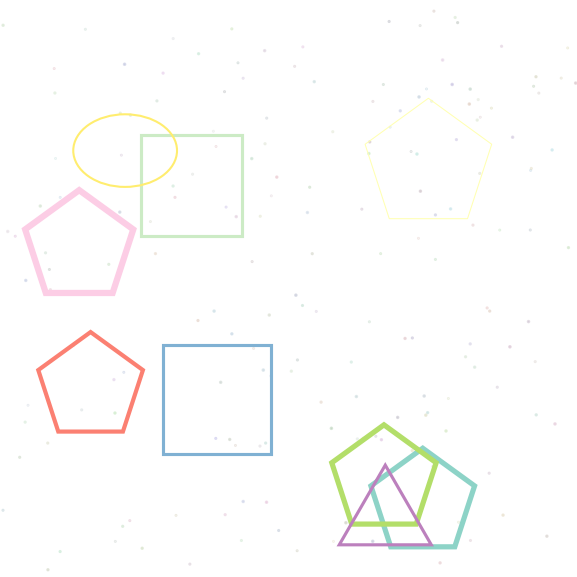[{"shape": "pentagon", "thickness": 2.5, "radius": 0.47, "center": [0.732, 0.129]}, {"shape": "pentagon", "thickness": 0.5, "radius": 0.58, "center": [0.742, 0.714]}, {"shape": "pentagon", "thickness": 2, "radius": 0.48, "center": [0.157, 0.329]}, {"shape": "square", "thickness": 1.5, "radius": 0.47, "center": [0.376, 0.308]}, {"shape": "pentagon", "thickness": 2.5, "radius": 0.48, "center": [0.665, 0.168]}, {"shape": "pentagon", "thickness": 3, "radius": 0.49, "center": [0.137, 0.571]}, {"shape": "triangle", "thickness": 1.5, "radius": 0.46, "center": [0.667, 0.102]}, {"shape": "square", "thickness": 1.5, "radius": 0.44, "center": [0.331, 0.679]}, {"shape": "oval", "thickness": 1, "radius": 0.45, "center": [0.217, 0.738]}]